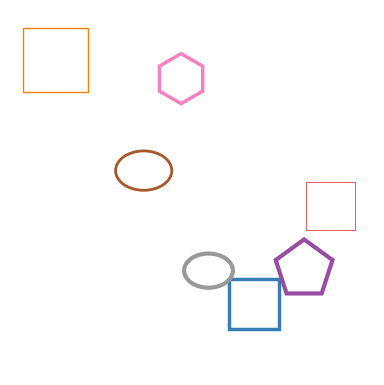[{"shape": "square", "thickness": 0.5, "radius": 0.32, "center": [0.859, 0.465]}, {"shape": "square", "thickness": 2.5, "radius": 0.33, "center": [0.66, 0.21]}, {"shape": "pentagon", "thickness": 3, "radius": 0.39, "center": [0.79, 0.301]}, {"shape": "square", "thickness": 1, "radius": 0.42, "center": [0.144, 0.844]}, {"shape": "oval", "thickness": 2, "radius": 0.37, "center": [0.373, 0.557]}, {"shape": "hexagon", "thickness": 2.5, "radius": 0.32, "center": [0.47, 0.796]}, {"shape": "oval", "thickness": 3, "radius": 0.32, "center": [0.542, 0.297]}]